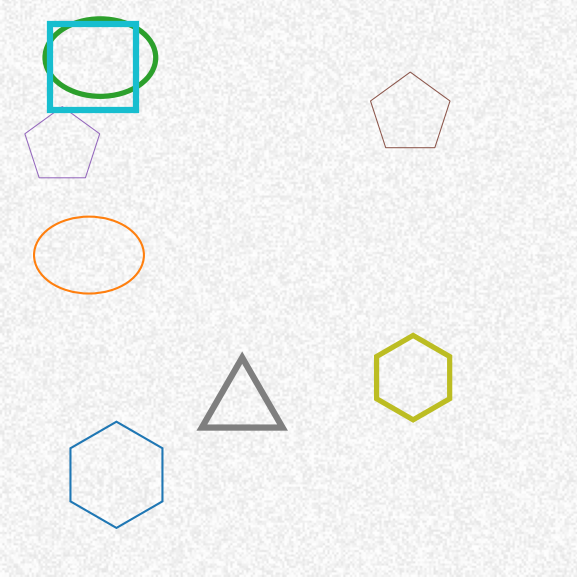[{"shape": "hexagon", "thickness": 1, "radius": 0.46, "center": [0.202, 0.177]}, {"shape": "oval", "thickness": 1, "radius": 0.48, "center": [0.154, 0.557]}, {"shape": "oval", "thickness": 2.5, "radius": 0.48, "center": [0.174, 0.899]}, {"shape": "pentagon", "thickness": 0.5, "radius": 0.34, "center": [0.108, 0.746]}, {"shape": "pentagon", "thickness": 0.5, "radius": 0.36, "center": [0.71, 0.802]}, {"shape": "triangle", "thickness": 3, "radius": 0.4, "center": [0.419, 0.299]}, {"shape": "hexagon", "thickness": 2.5, "radius": 0.37, "center": [0.715, 0.345]}, {"shape": "square", "thickness": 3, "radius": 0.37, "center": [0.161, 0.883]}]